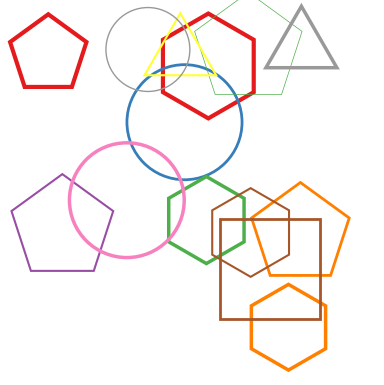[{"shape": "hexagon", "thickness": 3, "radius": 0.68, "center": [0.541, 0.829]}, {"shape": "pentagon", "thickness": 3, "radius": 0.52, "center": [0.125, 0.859]}, {"shape": "circle", "thickness": 2, "radius": 0.75, "center": [0.479, 0.683]}, {"shape": "pentagon", "thickness": 0.5, "radius": 0.73, "center": [0.645, 0.873]}, {"shape": "hexagon", "thickness": 2.5, "radius": 0.56, "center": [0.536, 0.428]}, {"shape": "pentagon", "thickness": 1.5, "radius": 0.69, "center": [0.162, 0.409]}, {"shape": "hexagon", "thickness": 2.5, "radius": 0.56, "center": [0.749, 0.15]}, {"shape": "pentagon", "thickness": 2, "radius": 0.67, "center": [0.78, 0.393]}, {"shape": "triangle", "thickness": 1.5, "radius": 0.54, "center": [0.468, 0.858]}, {"shape": "hexagon", "thickness": 1.5, "radius": 0.58, "center": [0.651, 0.396]}, {"shape": "square", "thickness": 2, "radius": 0.65, "center": [0.702, 0.301]}, {"shape": "circle", "thickness": 2.5, "radius": 0.75, "center": [0.329, 0.48]}, {"shape": "circle", "thickness": 1, "radius": 0.54, "center": [0.384, 0.871]}, {"shape": "triangle", "thickness": 2.5, "radius": 0.53, "center": [0.783, 0.877]}]